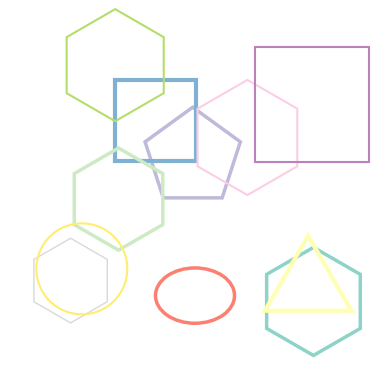[{"shape": "hexagon", "thickness": 2.5, "radius": 0.7, "center": [0.814, 0.217]}, {"shape": "triangle", "thickness": 3, "radius": 0.65, "center": [0.8, 0.258]}, {"shape": "pentagon", "thickness": 2.5, "radius": 0.65, "center": [0.501, 0.591]}, {"shape": "oval", "thickness": 2.5, "radius": 0.51, "center": [0.507, 0.232]}, {"shape": "square", "thickness": 3, "radius": 0.53, "center": [0.404, 0.686]}, {"shape": "hexagon", "thickness": 1.5, "radius": 0.73, "center": [0.299, 0.831]}, {"shape": "hexagon", "thickness": 1.5, "radius": 0.75, "center": [0.643, 0.643]}, {"shape": "hexagon", "thickness": 1, "radius": 0.55, "center": [0.183, 0.271]}, {"shape": "square", "thickness": 1.5, "radius": 0.74, "center": [0.811, 0.729]}, {"shape": "hexagon", "thickness": 2.5, "radius": 0.66, "center": [0.308, 0.483]}, {"shape": "circle", "thickness": 1.5, "radius": 0.59, "center": [0.213, 0.302]}]